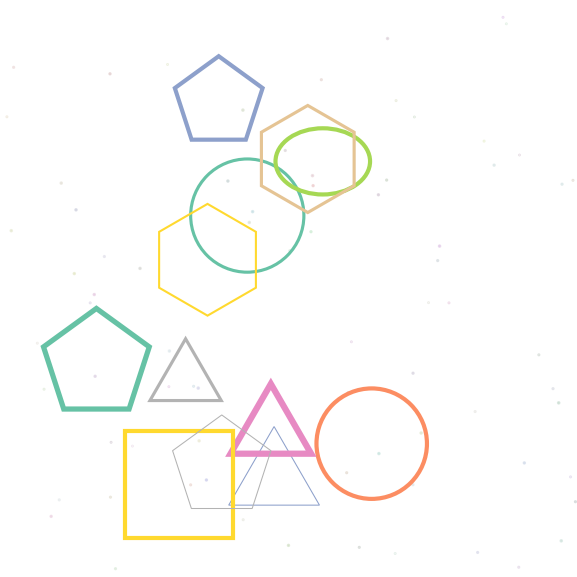[{"shape": "pentagon", "thickness": 2.5, "radius": 0.48, "center": [0.167, 0.369]}, {"shape": "circle", "thickness": 1.5, "radius": 0.49, "center": [0.428, 0.626]}, {"shape": "circle", "thickness": 2, "radius": 0.48, "center": [0.644, 0.231]}, {"shape": "pentagon", "thickness": 2, "radius": 0.4, "center": [0.379, 0.822]}, {"shape": "triangle", "thickness": 0.5, "radius": 0.45, "center": [0.475, 0.17]}, {"shape": "triangle", "thickness": 3, "radius": 0.4, "center": [0.469, 0.254]}, {"shape": "oval", "thickness": 2, "radius": 0.41, "center": [0.559, 0.72]}, {"shape": "square", "thickness": 2, "radius": 0.47, "center": [0.31, 0.16]}, {"shape": "hexagon", "thickness": 1, "radius": 0.48, "center": [0.359, 0.549]}, {"shape": "hexagon", "thickness": 1.5, "radius": 0.46, "center": [0.533, 0.724]}, {"shape": "triangle", "thickness": 1.5, "radius": 0.36, "center": [0.321, 0.341]}, {"shape": "pentagon", "thickness": 0.5, "radius": 0.45, "center": [0.384, 0.191]}]